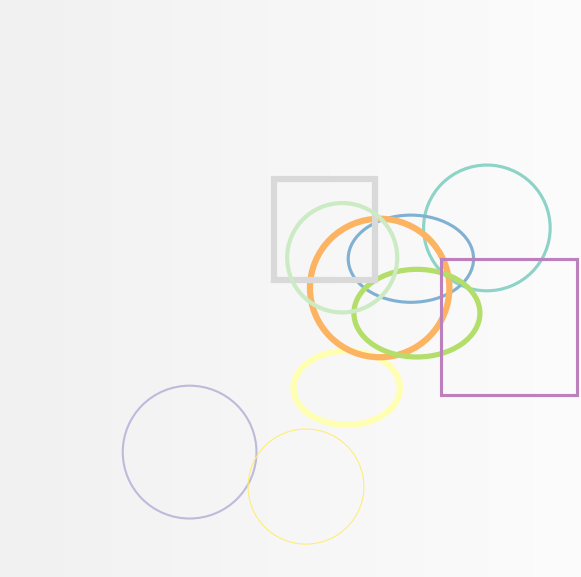[{"shape": "circle", "thickness": 1.5, "radius": 0.54, "center": [0.838, 0.604]}, {"shape": "oval", "thickness": 3, "radius": 0.46, "center": [0.596, 0.327]}, {"shape": "circle", "thickness": 1, "radius": 0.58, "center": [0.326, 0.216]}, {"shape": "oval", "thickness": 1.5, "radius": 0.54, "center": [0.707, 0.551]}, {"shape": "circle", "thickness": 3, "radius": 0.6, "center": [0.653, 0.5]}, {"shape": "oval", "thickness": 2.5, "radius": 0.54, "center": [0.717, 0.457]}, {"shape": "square", "thickness": 3, "radius": 0.44, "center": [0.558, 0.602]}, {"shape": "square", "thickness": 1.5, "radius": 0.59, "center": [0.876, 0.433]}, {"shape": "circle", "thickness": 2, "radius": 0.47, "center": [0.589, 0.553]}, {"shape": "circle", "thickness": 0.5, "radius": 0.5, "center": [0.526, 0.157]}]